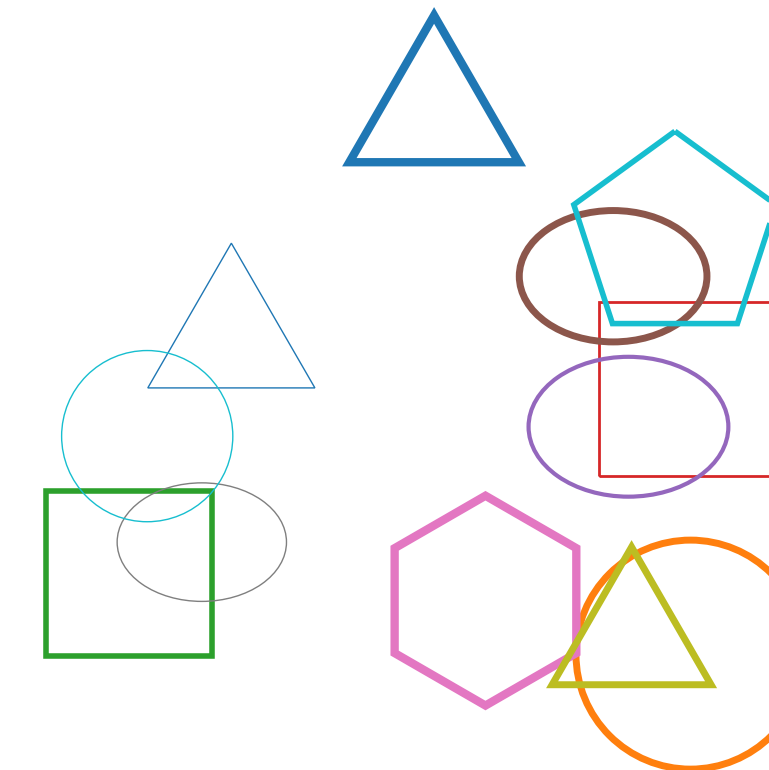[{"shape": "triangle", "thickness": 3, "radius": 0.64, "center": [0.564, 0.853]}, {"shape": "triangle", "thickness": 0.5, "radius": 0.63, "center": [0.3, 0.559]}, {"shape": "circle", "thickness": 2.5, "radius": 0.74, "center": [0.897, 0.15]}, {"shape": "square", "thickness": 2, "radius": 0.54, "center": [0.167, 0.255]}, {"shape": "square", "thickness": 1, "radius": 0.56, "center": [0.89, 0.495]}, {"shape": "oval", "thickness": 1.5, "radius": 0.65, "center": [0.816, 0.446]}, {"shape": "oval", "thickness": 2.5, "radius": 0.61, "center": [0.796, 0.641]}, {"shape": "hexagon", "thickness": 3, "radius": 0.68, "center": [0.63, 0.22]}, {"shape": "oval", "thickness": 0.5, "radius": 0.55, "center": [0.262, 0.296]}, {"shape": "triangle", "thickness": 2.5, "radius": 0.6, "center": [0.82, 0.17]}, {"shape": "circle", "thickness": 0.5, "radius": 0.56, "center": [0.191, 0.434]}, {"shape": "pentagon", "thickness": 2, "radius": 0.69, "center": [0.877, 0.691]}]